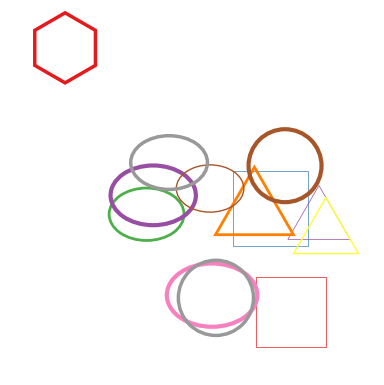[{"shape": "hexagon", "thickness": 2.5, "radius": 0.45, "center": [0.169, 0.876]}, {"shape": "square", "thickness": 0.5, "radius": 0.46, "center": [0.756, 0.189]}, {"shape": "square", "thickness": 0.5, "radius": 0.49, "center": [0.702, 0.458]}, {"shape": "oval", "thickness": 2, "radius": 0.49, "center": [0.381, 0.443]}, {"shape": "triangle", "thickness": 0.5, "radius": 0.47, "center": [0.828, 0.425]}, {"shape": "oval", "thickness": 3, "radius": 0.55, "center": [0.398, 0.493]}, {"shape": "triangle", "thickness": 2, "radius": 0.58, "center": [0.661, 0.449]}, {"shape": "triangle", "thickness": 1, "radius": 0.49, "center": [0.847, 0.39]}, {"shape": "circle", "thickness": 3, "radius": 0.47, "center": [0.74, 0.57]}, {"shape": "oval", "thickness": 1, "radius": 0.44, "center": [0.546, 0.51]}, {"shape": "oval", "thickness": 3, "radius": 0.59, "center": [0.551, 0.233]}, {"shape": "oval", "thickness": 2.5, "radius": 0.5, "center": [0.439, 0.578]}, {"shape": "circle", "thickness": 2.5, "radius": 0.49, "center": [0.561, 0.226]}]